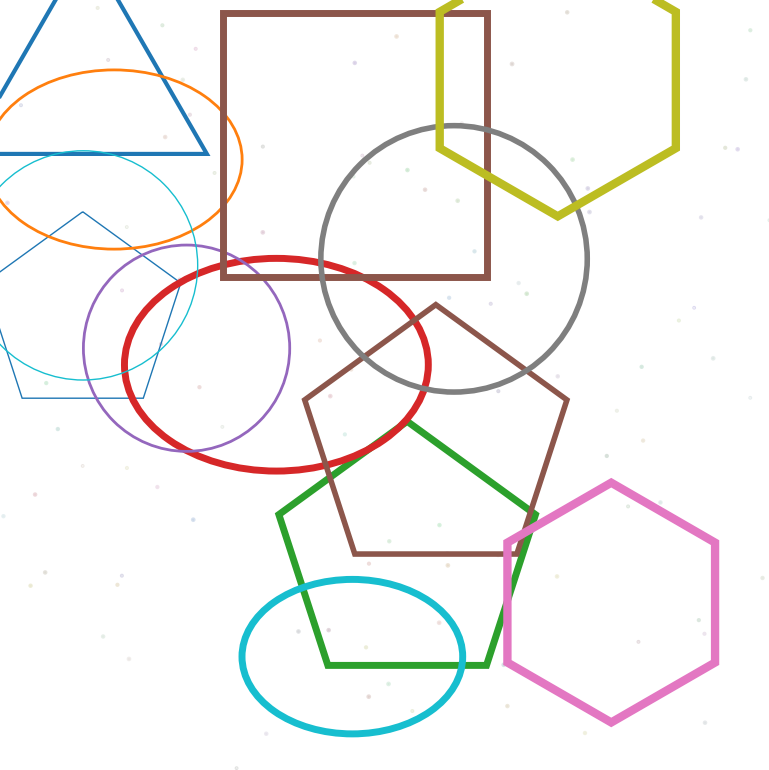[{"shape": "pentagon", "thickness": 0.5, "radius": 0.67, "center": [0.107, 0.591]}, {"shape": "triangle", "thickness": 1.5, "radius": 0.9, "center": [0.113, 0.89]}, {"shape": "oval", "thickness": 1, "radius": 0.83, "center": [0.148, 0.793]}, {"shape": "pentagon", "thickness": 2.5, "radius": 0.88, "center": [0.529, 0.278]}, {"shape": "oval", "thickness": 2.5, "radius": 0.99, "center": [0.359, 0.526]}, {"shape": "circle", "thickness": 1, "radius": 0.67, "center": [0.242, 0.548]}, {"shape": "square", "thickness": 2.5, "radius": 0.86, "center": [0.462, 0.811]}, {"shape": "pentagon", "thickness": 2, "radius": 0.9, "center": [0.566, 0.425]}, {"shape": "hexagon", "thickness": 3, "radius": 0.78, "center": [0.794, 0.217]}, {"shape": "circle", "thickness": 2, "radius": 0.86, "center": [0.59, 0.664]}, {"shape": "hexagon", "thickness": 3, "radius": 0.89, "center": [0.724, 0.896]}, {"shape": "circle", "thickness": 0.5, "radius": 0.74, "center": [0.108, 0.655]}, {"shape": "oval", "thickness": 2.5, "radius": 0.72, "center": [0.458, 0.147]}]